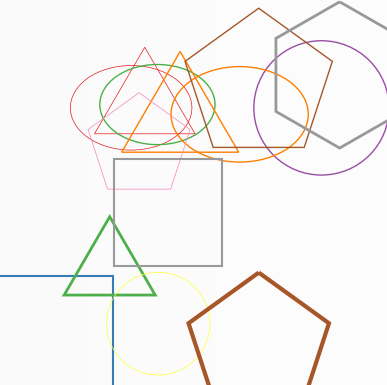[{"shape": "oval", "thickness": 0.5, "radius": 0.78, "center": [0.338, 0.72]}, {"shape": "triangle", "thickness": 0.5, "radius": 0.75, "center": [0.374, 0.727]}, {"shape": "square", "thickness": 1.5, "radius": 0.75, "center": [0.142, 0.133]}, {"shape": "triangle", "thickness": 2, "radius": 0.68, "center": [0.283, 0.301]}, {"shape": "oval", "thickness": 1, "radius": 0.74, "center": [0.406, 0.728]}, {"shape": "circle", "thickness": 1, "radius": 0.87, "center": [0.83, 0.72]}, {"shape": "oval", "thickness": 1, "radius": 0.89, "center": [0.618, 0.703]}, {"shape": "triangle", "thickness": 1, "radius": 0.87, "center": [0.465, 0.692]}, {"shape": "circle", "thickness": 0.5, "radius": 0.67, "center": [0.408, 0.159]}, {"shape": "pentagon", "thickness": 3, "radius": 0.95, "center": [0.668, 0.101]}, {"shape": "pentagon", "thickness": 1, "radius": 1.0, "center": [0.668, 0.779]}, {"shape": "pentagon", "thickness": 0.5, "radius": 0.69, "center": [0.359, 0.621]}, {"shape": "square", "thickness": 1.5, "radius": 0.69, "center": [0.434, 0.448]}, {"shape": "hexagon", "thickness": 2, "radius": 0.95, "center": [0.877, 0.805]}]